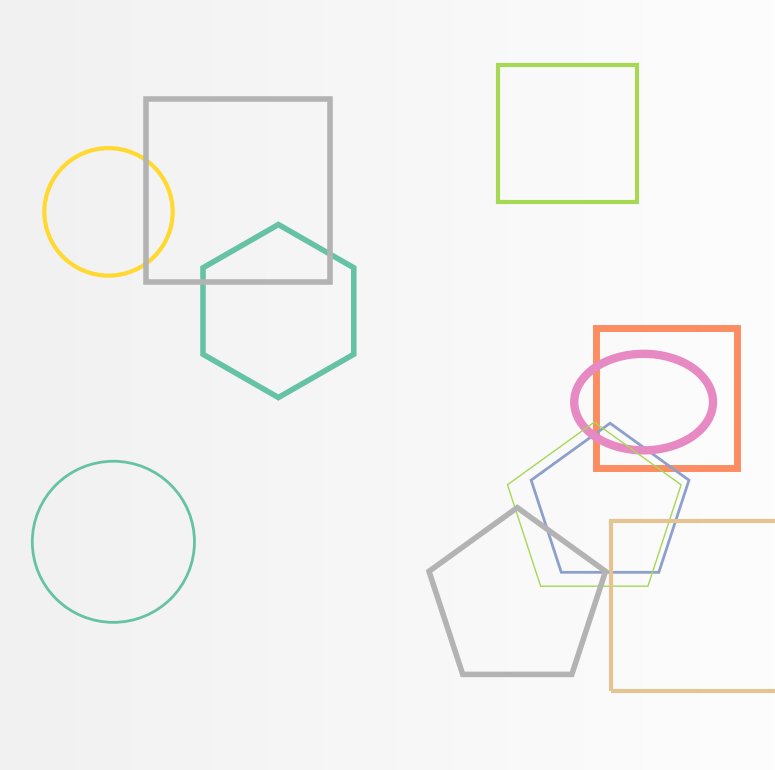[{"shape": "hexagon", "thickness": 2, "radius": 0.56, "center": [0.359, 0.596]}, {"shape": "circle", "thickness": 1, "radius": 0.52, "center": [0.146, 0.296]}, {"shape": "square", "thickness": 2.5, "radius": 0.45, "center": [0.86, 0.484]}, {"shape": "pentagon", "thickness": 1, "radius": 0.54, "center": [0.787, 0.343]}, {"shape": "oval", "thickness": 3, "radius": 0.45, "center": [0.831, 0.478]}, {"shape": "pentagon", "thickness": 0.5, "radius": 0.59, "center": [0.767, 0.334]}, {"shape": "square", "thickness": 1.5, "radius": 0.45, "center": [0.732, 0.827]}, {"shape": "circle", "thickness": 1.5, "radius": 0.41, "center": [0.14, 0.725]}, {"shape": "square", "thickness": 1.5, "radius": 0.55, "center": [0.899, 0.213]}, {"shape": "pentagon", "thickness": 2, "radius": 0.6, "center": [0.667, 0.221]}, {"shape": "square", "thickness": 2, "radius": 0.6, "center": [0.307, 0.753]}]